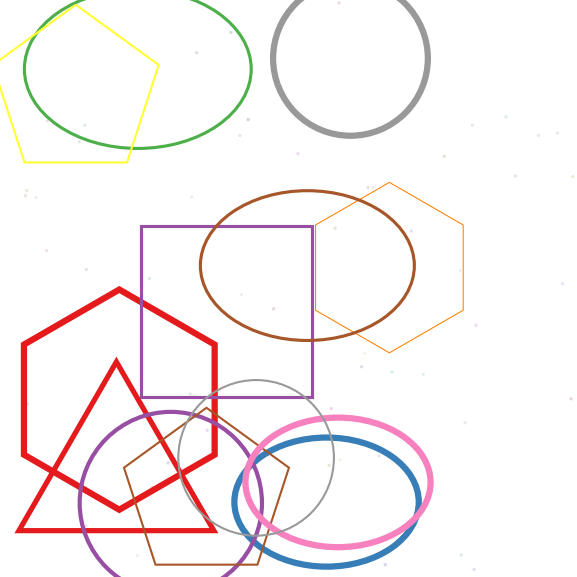[{"shape": "triangle", "thickness": 2.5, "radius": 0.97, "center": [0.202, 0.178]}, {"shape": "hexagon", "thickness": 3, "radius": 0.95, "center": [0.207, 0.307]}, {"shape": "oval", "thickness": 3, "radius": 0.8, "center": [0.565, 0.13]}, {"shape": "oval", "thickness": 1.5, "radius": 0.98, "center": [0.239, 0.88]}, {"shape": "square", "thickness": 1.5, "radius": 0.74, "center": [0.392, 0.46]}, {"shape": "circle", "thickness": 2, "radius": 0.79, "center": [0.296, 0.128]}, {"shape": "hexagon", "thickness": 0.5, "radius": 0.74, "center": [0.674, 0.536]}, {"shape": "pentagon", "thickness": 1, "radius": 0.76, "center": [0.131, 0.84]}, {"shape": "pentagon", "thickness": 1, "radius": 0.75, "center": [0.358, 0.143]}, {"shape": "oval", "thickness": 1.5, "radius": 0.93, "center": [0.532, 0.539]}, {"shape": "oval", "thickness": 3, "radius": 0.8, "center": [0.585, 0.164]}, {"shape": "circle", "thickness": 1, "radius": 0.67, "center": [0.443, 0.206]}, {"shape": "circle", "thickness": 3, "radius": 0.67, "center": [0.607, 0.898]}]